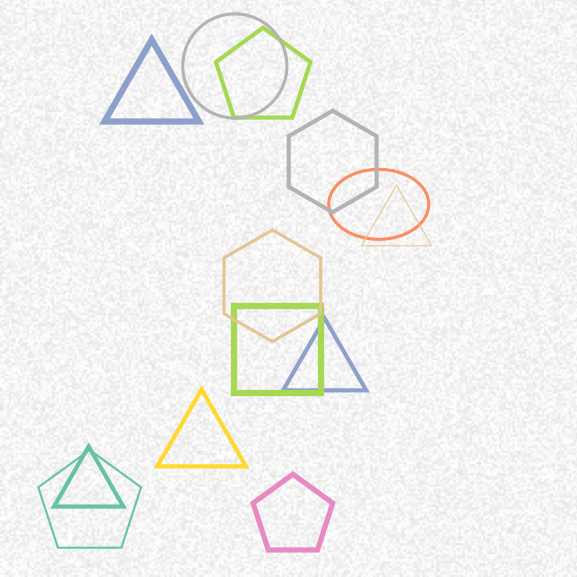[{"shape": "triangle", "thickness": 2, "radius": 0.35, "center": [0.154, 0.157]}, {"shape": "pentagon", "thickness": 1, "radius": 0.47, "center": [0.155, 0.126]}, {"shape": "oval", "thickness": 1.5, "radius": 0.43, "center": [0.656, 0.645]}, {"shape": "triangle", "thickness": 3, "radius": 0.47, "center": [0.263, 0.836]}, {"shape": "triangle", "thickness": 2, "radius": 0.42, "center": [0.562, 0.365]}, {"shape": "pentagon", "thickness": 2.5, "radius": 0.36, "center": [0.507, 0.105]}, {"shape": "square", "thickness": 3, "radius": 0.38, "center": [0.48, 0.394]}, {"shape": "pentagon", "thickness": 2, "radius": 0.43, "center": [0.456, 0.865]}, {"shape": "triangle", "thickness": 2, "radius": 0.44, "center": [0.349, 0.236]}, {"shape": "hexagon", "thickness": 1.5, "radius": 0.48, "center": [0.472, 0.504]}, {"shape": "triangle", "thickness": 0.5, "radius": 0.35, "center": [0.687, 0.609]}, {"shape": "circle", "thickness": 1.5, "radius": 0.45, "center": [0.407, 0.885]}, {"shape": "hexagon", "thickness": 2, "radius": 0.44, "center": [0.576, 0.72]}]